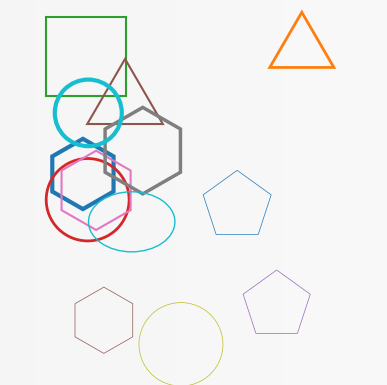[{"shape": "hexagon", "thickness": 3, "radius": 0.46, "center": [0.214, 0.548]}, {"shape": "pentagon", "thickness": 0.5, "radius": 0.46, "center": [0.612, 0.465]}, {"shape": "triangle", "thickness": 2, "radius": 0.48, "center": [0.779, 0.873]}, {"shape": "square", "thickness": 1.5, "radius": 0.51, "center": [0.222, 0.854]}, {"shape": "circle", "thickness": 2, "radius": 0.53, "center": [0.226, 0.481]}, {"shape": "pentagon", "thickness": 0.5, "radius": 0.46, "center": [0.714, 0.208]}, {"shape": "hexagon", "thickness": 0.5, "radius": 0.43, "center": [0.268, 0.168]}, {"shape": "triangle", "thickness": 1.5, "radius": 0.56, "center": [0.323, 0.734]}, {"shape": "hexagon", "thickness": 1.5, "radius": 0.51, "center": [0.248, 0.506]}, {"shape": "hexagon", "thickness": 2.5, "radius": 0.56, "center": [0.368, 0.609]}, {"shape": "circle", "thickness": 0.5, "radius": 0.54, "center": [0.467, 0.106]}, {"shape": "circle", "thickness": 3, "radius": 0.43, "center": [0.228, 0.707]}, {"shape": "oval", "thickness": 1, "radius": 0.56, "center": [0.34, 0.424]}]